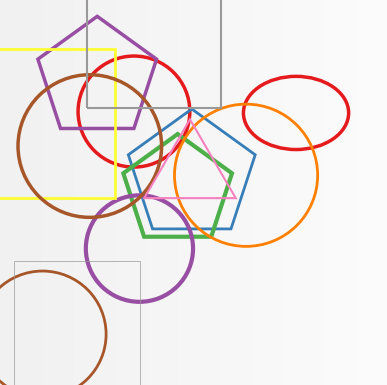[{"shape": "oval", "thickness": 2.5, "radius": 0.68, "center": [0.764, 0.707]}, {"shape": "circle", "thickness": 2.5, "radius": 0.72, "center": [0.346, 0.71]}, {"shape": "pentagon", "thickness": 2, "radius": 0.86, "center": [0.495, 0.545]}, {"shape": "pentagon", "thickness": 3, "radius": 0.74, "center": [0.458, 0.504]}, {"shape": "pentagon", "thickness": 2.5, "radius": 0.81, "center": [0.251, 0.797]}, {"shape": "circle", "thickness": 3, "radius": 0.69, "center": [0.36, 0.354]}, {"shape": "circle", "thickness": 2, "radius": 0.92, "center": [0.635, 0.545]}, {"shape": "square", "thickness": 2, "radius": 0.97, "center": [0.104, 0.679]}, {"shape": "circle", "thickness": 2, "radius": 0.82, "center": [0.11, 0.132]}, {"shape": "circle", "thickness": 2.5, "radius": 0.93, "center": [0.232, 0.621]}, {"shape": "triangle", "thickness": 1.5, "radius": 0.68, "center": [0.49, 0.554]}, {"shape": "square", "thickness": 0.5, "radius": 0.81, "center": [0.199, 0.16]}, {"shape": "square", "thickness": 1.5, "radius": 0.87, "center": [0.397, 0.893]}]